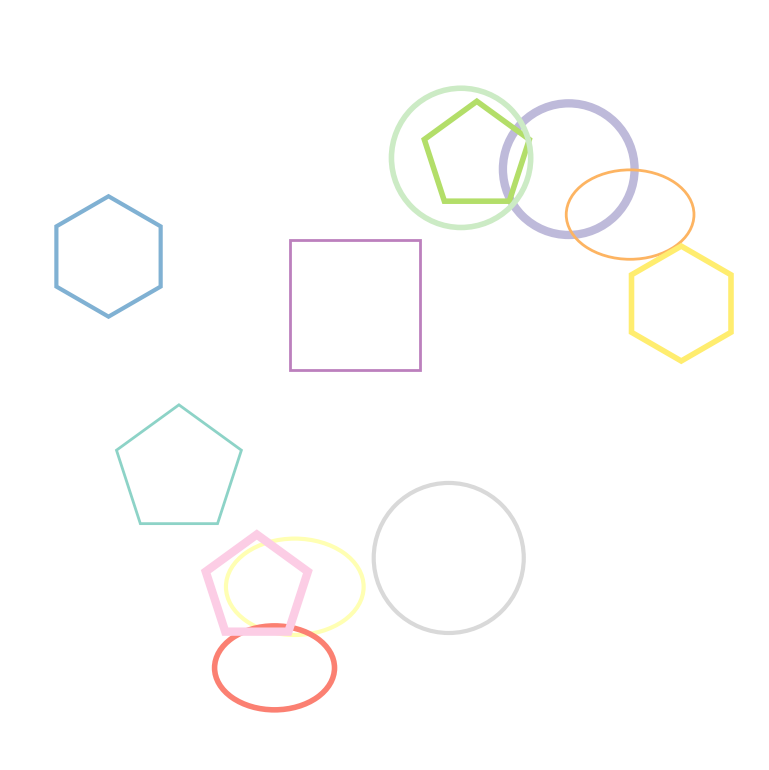[{"shape": "pentagon", "thickness": 1, "radius": 0.43, "center": [0.232, 0.389]}, {"shape": "oval", "thickness": 1.5, "radius": 0.45, "center": [0.383, 0.238]}, {"shape": "circle", "thickness": 3, "radius": 0.43, "center": [0.739, 0.78]}, {"shape": "oval", "thickness": 2, "radius": 0.39, "center": [0.357, 0.133]}, {"shape": "hexagon", "thickness": 1.5, "radius": 0.39, "center": [0.141, 0.667]}, {"shape": "oval", "thickness": 1, "radius": 0.41, "center": [0.818, 0.721]}, {"shape": "pentagon", "thickness": 2, "radius": 0.36, "center": [0.619, 0.797]}, {"shape": "pentagon", "thickness": 3, "radius": 0.35, "center": [0.334, 0.236]}, {"shape": "circle", "thickness": 1.5, "radius": 0.49, "center": [0.583, 0.275]}, {"shape": "square", "thickness": 1, "radius": 0.42, "center": [0.461, 0.604]}, {"shape": "circle", "thickness": 2, "radius": 0.45, "center": [0.599, 0.795]}, {"shape": "hexagon", "thickness": 2, "radius": 0.37, "center": [0.885, 0.606]}]